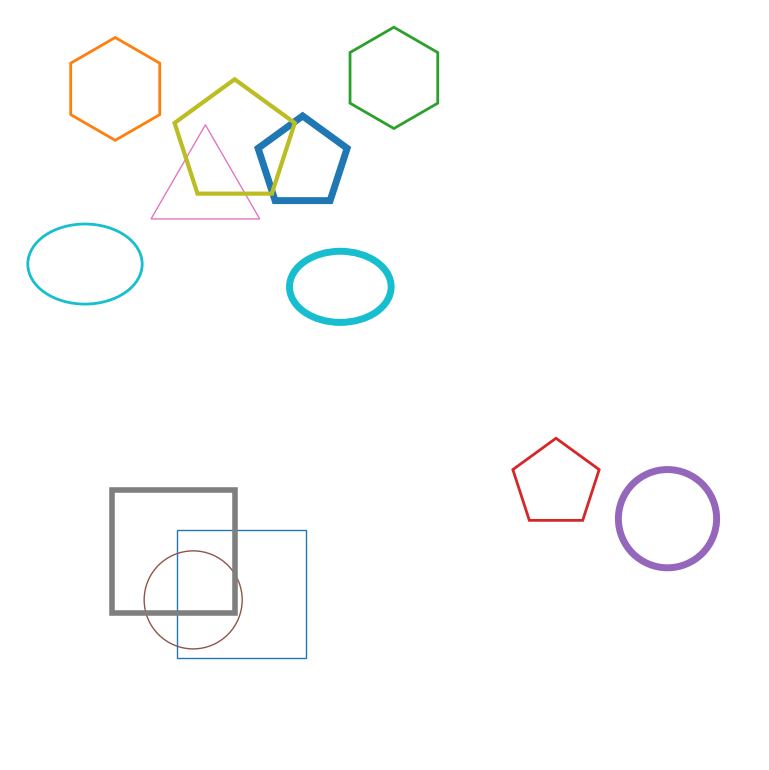[{"shape": "square", "thickness": 0.5, "radius": 0.42, "center": [0.313, 0.229]}, {"shape": "pentagon", "thickness": 2.5, "radius": 0.3, "center": [0.393, 0.789]}, {"shape": "hexagon", "thickness": 1, "radius": 0.33, "center": [0.15, 0.885]}, {"shape": "hexagon", "thickness": 1, "radius": 0.33, "center": [0.512, 0.899]}, {"shape": "pentagon", "thickness": 1, "radius": 0.29, "center": [0.722, 0.372]}, {"shape": "circle", "thickness": 2.5, "radius": 0.32, "center": [0.867, 0.326]}, {"shape": "circle", "thickness": 0.5, "radius": 0.32, "center": [0.251, 0.221]}, {"shape": "triangle", "thickness": 0.5, "radius": 0.41, "center": [0.267, 0.756]}, {"shape": "square", "thickness": 2, "radius": 0.4, "center": [0.225, 0.284]}, {"shape": "pentagon", "thickness": 1.5, "radius": 0.41, "center": [0.305, 0.815]}, {"shape": "oval", "thickness": 2.5, "radius": 0.33, "center": [0.442, 0.627]}, {"shape": "oval", "thickness": 1, "radius": 0.37, "center": [0.11, 0.657]}]